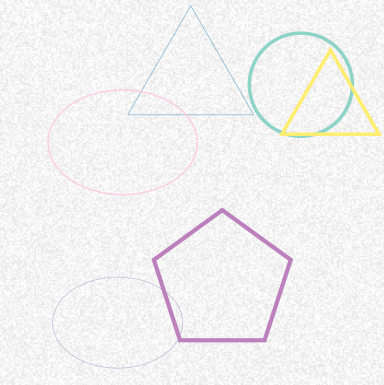[{"shape": "circle", "thickness": 2.5, "radius": 0.67, "center": [0.782, 0.78]}, {"shape": "oval", "thickness": 0.5, "radius": 0.84, "center": [0.306, 0.162]}, {"shape": "triangle", "thickness": 0.5, "radius": 0.94, "center": [0.495, 0.796]}, {"shape": "oval", "thickness": 1, "radius": 0.97, "center": [0.319, 0.63]}, {"shape": "pentagon", "thickness": 3, "radius": 0.93, "center": [0.577, 0.267]}, {"shape": "triangle", "thickness": 2.5, "radius": 0.73, "center": [0.858, 0.724]}]